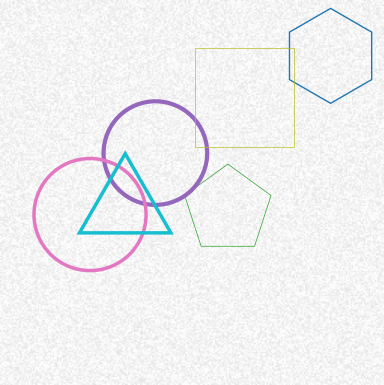[{"shape": "hexagon", "thickness": 1, "radius": 0.62, "center": [0.859, 0.855]}, {"shape": "pentagon", "thickness": 0.5, "radius": 0.59, "center": [0.592, 0.456]}, {"shape": "circle", "thickness": 3, "radius": 0.67, "center": [0.404, 0.602]}, {"shape": "circle", "thickness": 2.5, "radius": 0.73, "center": [0.234, 0.443]}, {"shape": "square", "thickness": 0.5, "radius": 0.64, "center": [0.634, 0.746]}, {"shape": "triangle", "thickness": 2.5, "radius": 0.69, "center": [0.325, 0.464]}]